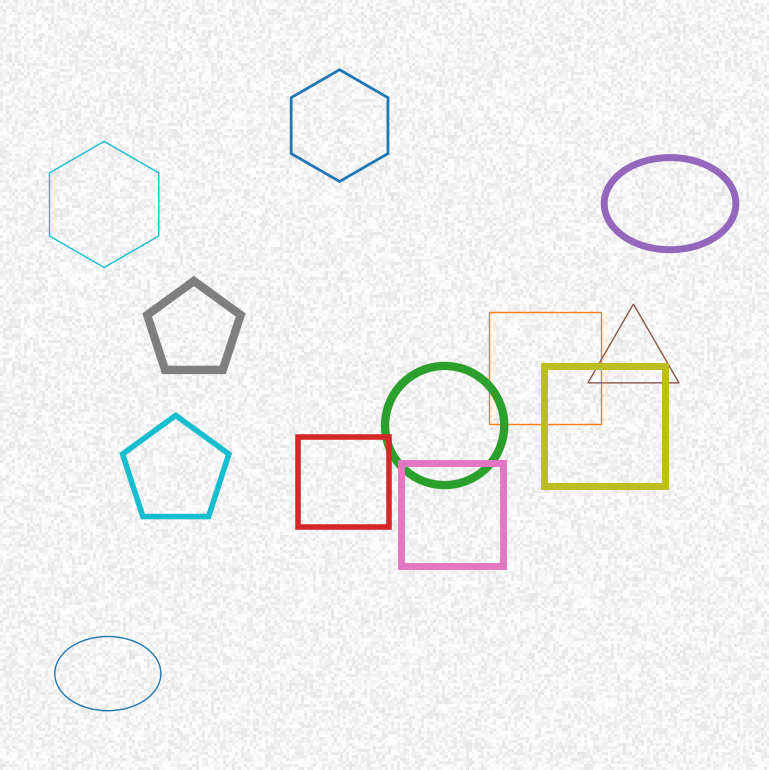[{"shape": "hexagon", "thickness": 1, "radius": 0.36, "center": [0.441, 0.837]}, {"shape": "oval", "thickness": 0.5, "radius": 0.34, "center": [0.14, 0.125]}, {"shape": "square", "thickness": 0.5, "radius": 0.37, "center": [0.708, 0.522]}, {"shape": "circle", "thickness": 3, "radius": 0.39, "center": [0.577, 0.447]}, {"shape": "square", "thickness": 2, "radius": 0.29, "center": [0.446, 0.374]}, {"shape": "oval", "thickness": 2.5, "radius": 0.43, "center": [0.87, 0.736]}, {"shape": "triangle", "thickness": 0.5, "radius": 0.34, "center": [0.823, 0.537]}, {"shape": "square", "thickness": 2.5, "radius": 0.33, "center": [0.587, 0.332]}, {"shape": "pentagon", "thickness": 3, "radius": 0.32, "center": [0.252, 0.571]}, {"shape": "square", "thickness": 2.5, "radius": 0.39, "center": [0.785, 0.447]}, {"shape": "pentagon", "thickness": 2, "radius": 0.36, "center": [0.228, 0.388]}, {"shape": "hexagon", "thickness": 0.5, "radius": 0.41, "center": [0.135, 0.735]}]